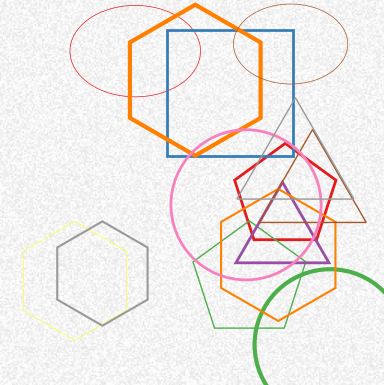[{"shape": "oval", "thickness": 0.5, "radius": 0.85, "center": [0.351, 0.867]}, {"shape": "pentagon", "thickness": 2, "radius": 0.69, "center": [0.741, 0.489]}, {"shape": "square", "thickness": 2, "radius": 0.82, "center": [0.597, 0.758]}, {"shape": "circle", "thickness": 3, "radius": 0.98, "center": [0.858, 0.104]}, {"shape": "pentagon", "thickness": 1, "radius": 0.77, "center": [0.648, 0.272]}, {"shape": "triangle", "thickness": 2, "radius": 0.7, "center": [0.734, 0.387]}, {"shape": "hexagon", "thickness": 1.5, "radius": 0.86, "center": [0.723, 0.338]}, {"shape": "hexagon", "thickness": 3, "radius": 0.98, "center": [0.507, 0.792]}, {"shape": "hexagon", "thickness": 0.5, "radius": 0.77, "center": [0.194, 0.27]}, {"shape": "triangle", "thickness": 1, "radius": 0.8, "center": [0.812, 0.503]}, {"shape": "oval", "thickness": 0.5, "radius": 0.74, "center": [0.755, 0.886]}, {"shape": "circle", "thickness": 2, "radius": 0.98, "center": [0.639, 0.468]}, {"shape": "triangle", "thickness": 1, "radius": 0.88, "center": [0.767, 0.571]}, {"shape": "hexagon", "thickness": 1.5, "radius": 0.68, "center": [0.266, 0.289]}]